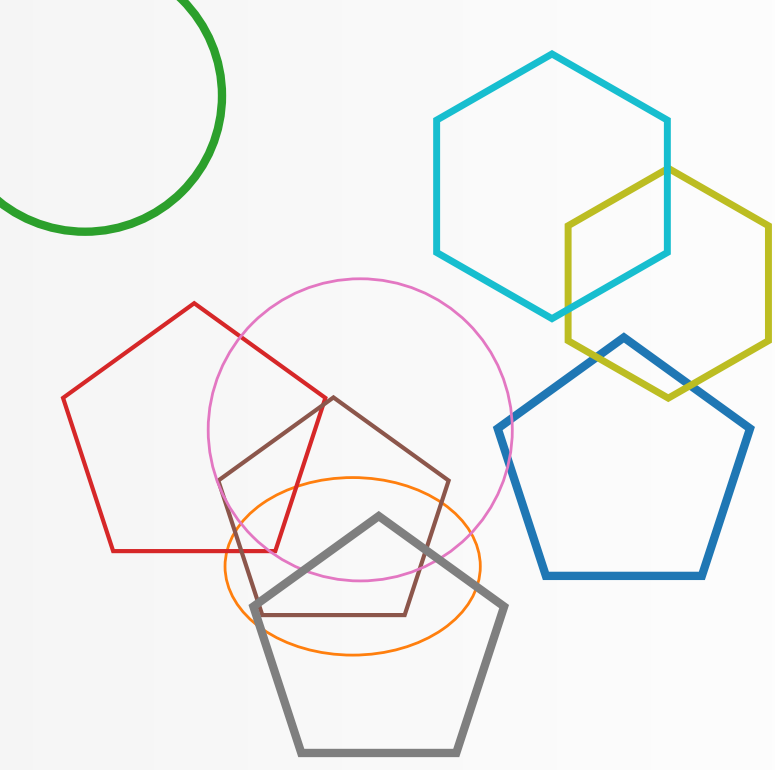[{"shape": "pentagon", "thickness": 3, "radius": 0.86, "center": [0.805, 0.391]}, {"shape": "oval", "thickness": 1, "radius": 0.82, "center": [0.455, 0.264]}, {"shape": "circle", "thickness": 3, "radius": 0.88, "center": [0.11, 0.876]}, {"shape": "pentagon", "thickness": 1.5, "radius": 0.89, "center": [0.251, 0.428]}, {"shape": "pentagon", "thickness": 1.5, "radius": 0.78, "center": [0.43, 0.328]}, {"shape": "circle", "thickness": 1, "radius": 0.98, "center": [0.465, 0.442]}, {"shape": "pentagon", "thickness": 3, "radius": 0.85, "center": [0.489, 0.16]}, {"shape": "hexagon", "thickness": 2.5, "radius": 0.75, "center": [0.862, 0.632]}, {"shape": "hexagon", "thickness": 2.5, "radius": 0.86, "center": [0.712, 0.758]}]